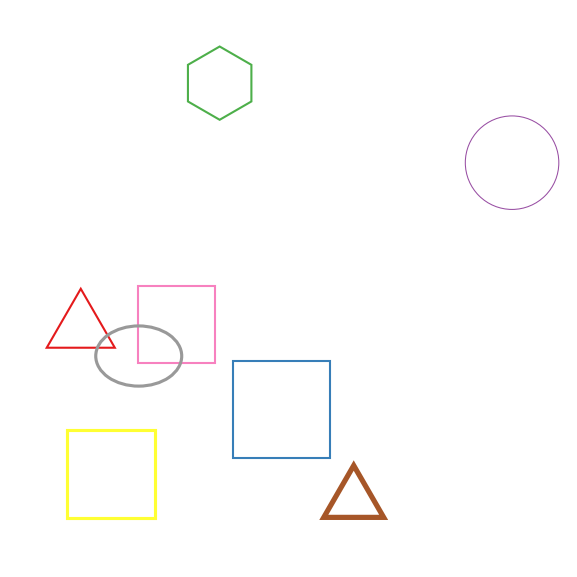[{"shape": "triangle", "thickness": 1, "radius": 0.34, "center": [0.14, 0.431]}, {"shape": "square", "thickness": 1, "radius": 0.42, "center": [0.488, 0.29]}, {"shape": "hexagon", "thickness": 1, "radius": 0.32, "center": [0.38, 0.855]}, {"shape": "circle", "thickness": 0.5, "radius": 0.4, "center": [0.887, 0.717]}, {"shape": "square", "thickness": 1.5, "radius": 0.38, "center": [0.192, 0.179]}, {"shape": "triangle", "thickness": 2.5, "radius": 0.3, "center": [0.613, 0.133]}, {"shape": "square", "thickness": 1, "radius": 0.34, "center": [0.306, 0.437]}, {"shape": "oval", "thickness": 1.5, "radius": 0.37, "center": [0.24, 0.383]}]